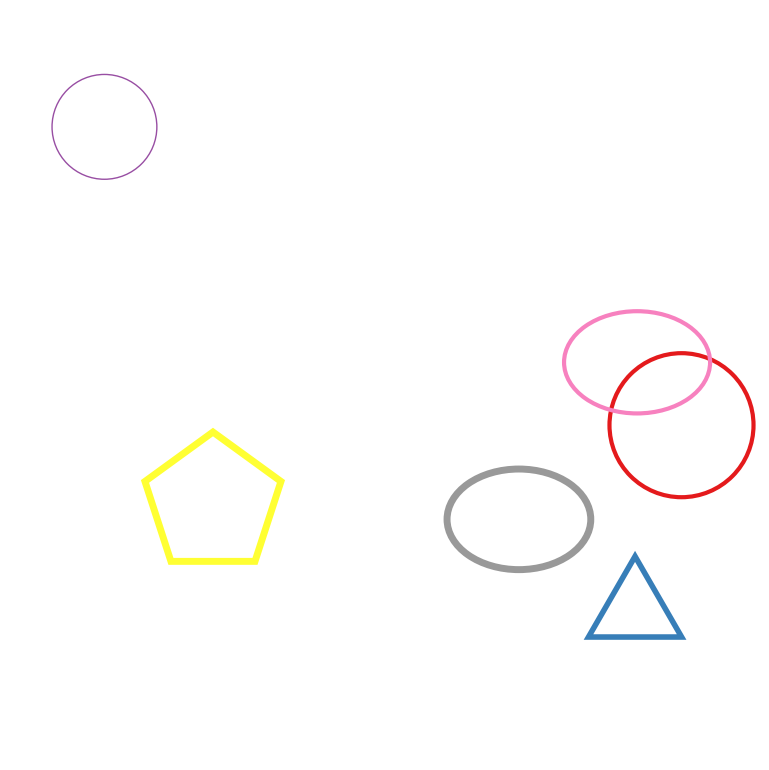[{"shape": "circle", "thickness": 1.5, "radius": 0.47, "center": [0.885, 0.448]}, {"shape": "triangle", "thickness": 2, "radius": 0.35, "center": [0.825, 0.208]}, {"shape": "circle", "thickness": 0.5, "radius": 0.34, "center": [0.136, 0.835]}, {"shape": "pentagon", "thickness": 2.5, "radius": 0.46, "center": [0.277, 0.346]}, {"shape": "oval", "thickness": 1.5, "radius": 0.47, "center": [0.827, 0.529]}, {"shape": "oval", "thickness": 2.5, "radius": 0.47, "center": [0.674, 0.326]}]